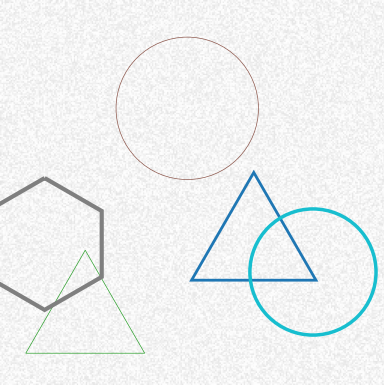[{"shape": "triangle", "thickness": 2, "radius": 0.93, "center": [0.659, 0.365]}, {"shape": "triangle", "thickness": 0.5, "radius": 0.89, "center": [0.221, 0.172]}, {"shape": "circle", "thickness": 0.5, "radius": 0.92, "center": [0.486, 0.719]}, {"shape": "hexagon", "thickness": 3, "radius": 0.86, "center": [0.116, 0.366]}, {"shape": "circle", "thickness": 2.5, "radius": 0.82, "center": [0.813, 0.293]}]